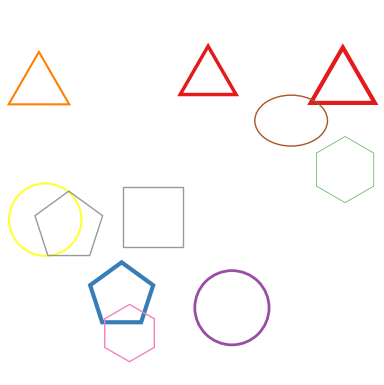[{"shape": "triangle", "thickness": 3, "radius": 0.48, "center": [0.89, 0.781]}, {"shape": "triangle", "thickness": 2.5, "radius": 0.42, "center": [0.541, 0.796]}, {"shape": "pentagon", "thickness": 3, "radius": 0.43, "center": [0.316, 0.233]}, {"shape": "hexagon", "thickness": 0.5, "radius": 0.43, "center": [0.896, 0.56]}, {"shape": "circle", "thickness": 2, "radius": 0.48, "center": [0.602, 0.201]}, {"shape": "triangle", "thickness": 1.5, "radius": 0.45, "center": [0.101, 0.774]}, {"shape": "circle", "thickness": 1.5, "radius": 0.47, "center": [0.118, 0.43]}, {"shape": "oval", "thickness": 1, "radius": 0.47, "center": [0.756, 0.687]}, {"shape": "hexagon", "thickness": 1, "radius": 0.37, "center": [0.336, 0.135]}, {"shape": "pentagon", "thickness": 1, "radius": 0.46, "center": [0.179, 0.411]}, {"shape": "square", "thickness": 1, "radius": 0.39, "center": [0.398, 0.437]}]